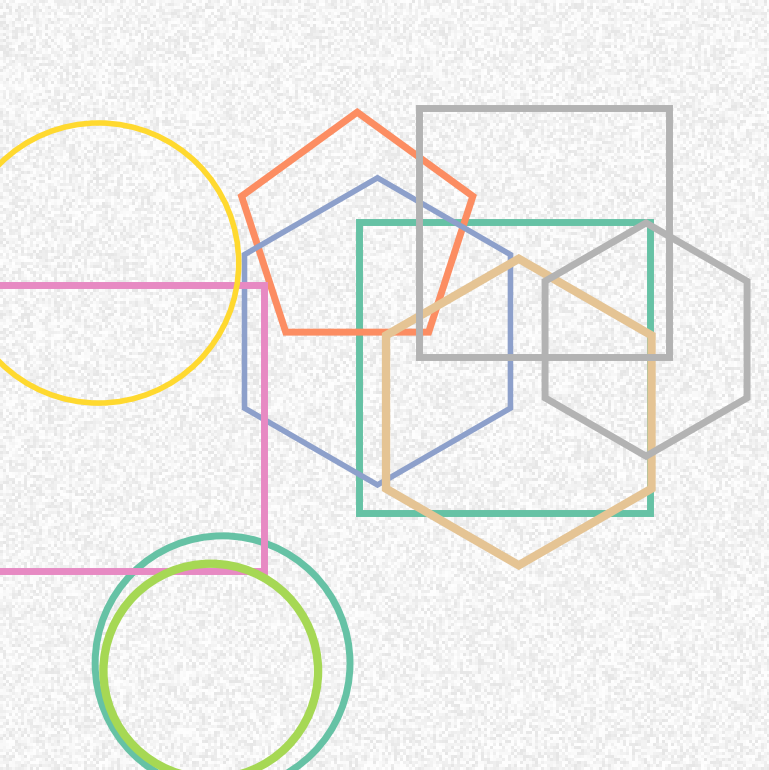[{"shape": "square", "thickness": 2.5, "radius": 0.95, "center": [0.655, 0.523]}, {"shape": "circle", "thickness": 2.5, "radius": 0.83, "center": [0.289, 0.139]}, {"shape": "pentagon", "thickness": 2.5, "radius": 0.79, "center": [0.464, 0.696]}, {"shape": "hexagon", "thickness": 2, "radius": 1.0, "center": [0.49, 0.57]}, {"shape": "square", "thickness": 2.5, "radius": 0.93, "center": [0.156, 0.444]}, {"shape": "circle", "thickness": 3, "radius": 0.7, "center": [0.274, 0.129]}, {"shape": "circle", "thickness": 2, "radius": 0.91, "center": [0.128, 0.658]}, {"shape": "hexagon", "thickness": 3, "radius": 1.0, "center": [0.674, 0.465]}, {"shape": "hexagon", "thickness": 2.5, "radius": 0.76, "center": [0.839, 0.559]}, {"shape": "square", "thickness": 2.5, "radius": 0.81, "center": [0.707, 0.698]}]